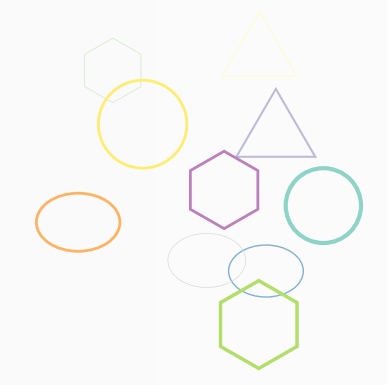[{"shape": "circle", "thickness": 3, "radius": 0.49, "center": [0.834, 0.466]}, {"shape": "triangle", "thickness": 0.5, "radius": 0.56, "center": [0.67, 0.858]}, {"shape": "triangle", "thickness": 1.5, "radius": 0.59, "center": [0.712, 0.652]}, {"shape": "oval", "thickness": 1, "radius": 0.48, "center": [0.686, 0.296]}, {"shape": "oval", "thickness": 2, "radius": 0.54, "center": [0.202, 0.423]}, {"shape": "hexagon", "thickness": 2.5, "radius": 0.57, "center": [0.668, 0.157]}, {"shape": "oval", "thickness": 0.5, "radius": 0.5, "center": [0.534, 0.324]}, {"shape": "hexagon", "thickness": 2, "radius": 0.5, "center": [0.578, 0.507]}, {"shape": "hexagon", "thickness": 0.5, "radius": 0.42, "center": [0.291, 0.817]}, {"shape": "circle", "thickness": 2, "radius": 0.57, "center": [0.368, 0.677]}]